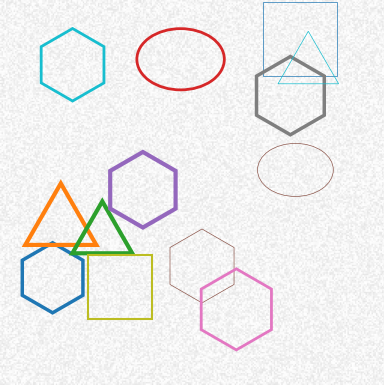[{"shape": "hexagon", "thickness": 2.5, "radius": 0.45, "center": [0.137, 0.278]}, {"shape": "square", "thickness": 0.5, "radius": 0.48, "center": [0.78, 0.899]}, {"shape": "triangle", "thickness": 3, "radius": 0.53, "center": [0.158, 0.417]}, {"shape": "triangle", "thickness": 3, "radius": 0.45, "center": [0.266, 0.387]}, {"shape": "oval", "thickness": 2, "radius": 0.57, "center": [0.469, 0.846]}, {"shape": "hexagon", "thickness": 3, "radius": 0.49, "center": [0.371, 0.507]}, {"shape": "hexagon", "thickness": 0.5, "radius": 0.48, "center": [0.525, 0.309]}, {"shape": "oval", "thickness": 0.5, "radius": 0.49, "center": [0.767, 0.559]}, {"shape": "hexagon", "thickness": 2, "radius": 0.53, "center": [0.614, 0.196]}, {"shape": "hexagon", "thickness": 2.5, "radius": 0.51, "center": [0.754, 0.752]}, {"shape": "square", "thickness": 1.5, "radius": 0.42, "center": [0.311, 0.254]}, {"shape": "triangle", "thickness": 0.5, "radius": 0.45, "center": [0.801, 0.828]}, {"shape": "hexagon", "thickness": 2, "radius": 0.47, "center": [0.188, 0.832]}]